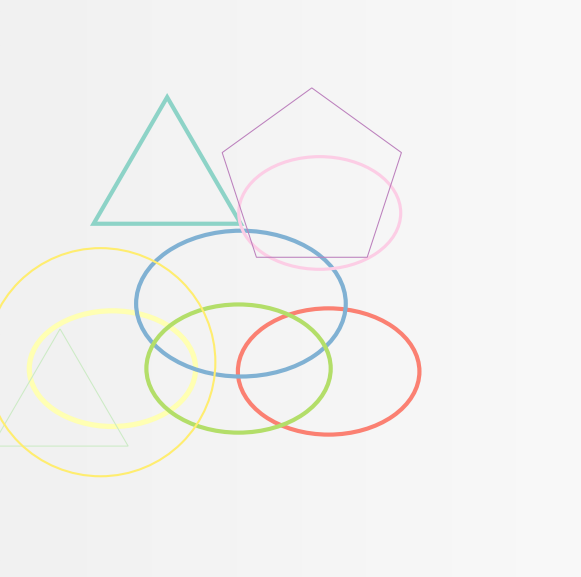[{"shape": "triangle", "thickness": 2, "radius": 0.73, "center": [0.288, 0.685]}, {"shape": "oval", "thickness": 2.5, "radius": 0.72, "center": [0.193, 0.361]}, {"shape": "oval", "thickness": 2, "radius": 0.78, "center": [0.565, 0.356]}, {"shape": "oval", "thickness": 2, "radius": 0.9, "center": [0.415, 0.473]}, {"shape": "oval", "thickness": 2, "radius": 0.79, "center": [0.41, 0.361]}, {"shape": "oval", "thickness": 1.5, "radius": 0.7, "center": [0.55, 0.63]}, {"shape": "pentagon", "thickness": 0.5, "radius": 0.81, "center": [0.536, 0.685]}, {"shape": "triangle", "thickness": 0.5, "radius": 0.68, "center": [0.103, 0.294]}, {"shape": "circle", "thickness": 1, "radius": 0.99, "center": [0.173, 0.372]}]